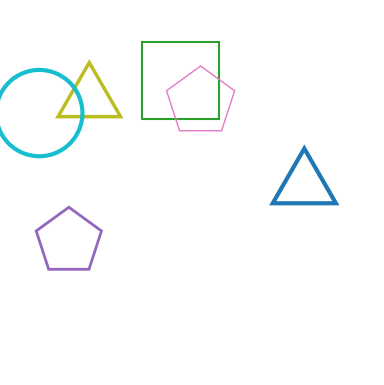[{"shape": "triangle", "thickness": 3, "radius": 0.47, "center": [0.79, 0.519]}, {"shape": "square", "thickness": 1.5, "radius": 0.5, "center": [0.468, 0.791]}, {"shape": "pentagon", "thickness": 2, "radius": 0.45, "center": [0.179, 0.373]}, {"shape": "pentagon", "thickness": 1, "radius": 0.46, "center": [0.521, 0.736]}, {"shape": "triangle", "thickness": 2.5, "radius": 0.47, "center": [0.232, 0.744]}, {"shape": "circle", "thickness": 3, "radius": 0.56, "center": [0.102, 0.706]}]